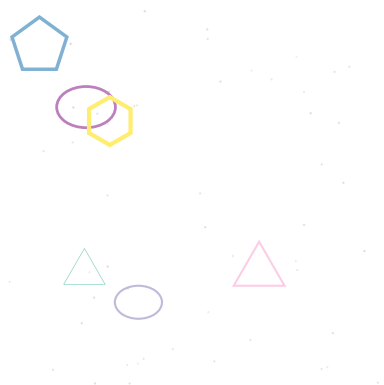[{"shape": "triangle", "thickness": 0.5, "radius": 0.31, "center": [0.219, 0.292]}, {"shape": "oval", "thickness": 1.5, "radius": 0.31, "center": [0.36, 0.215]}, {"shape": "pentagon", "thickness": 2.5, "radius": 0.37, "center": [0.102, 0.881]}, {"shape": "triangle", "thickness": 1.5, "radius": 0.38, "center": [0.673, 0.296]}, {"shape": "oval", "thickness": 2, "radius": 0.38, "center": [0.223, 0.722]}, {"shape": "hexagon", "thickness": 3, "radius": 0.31, "center": [0.285, 0.686]}]